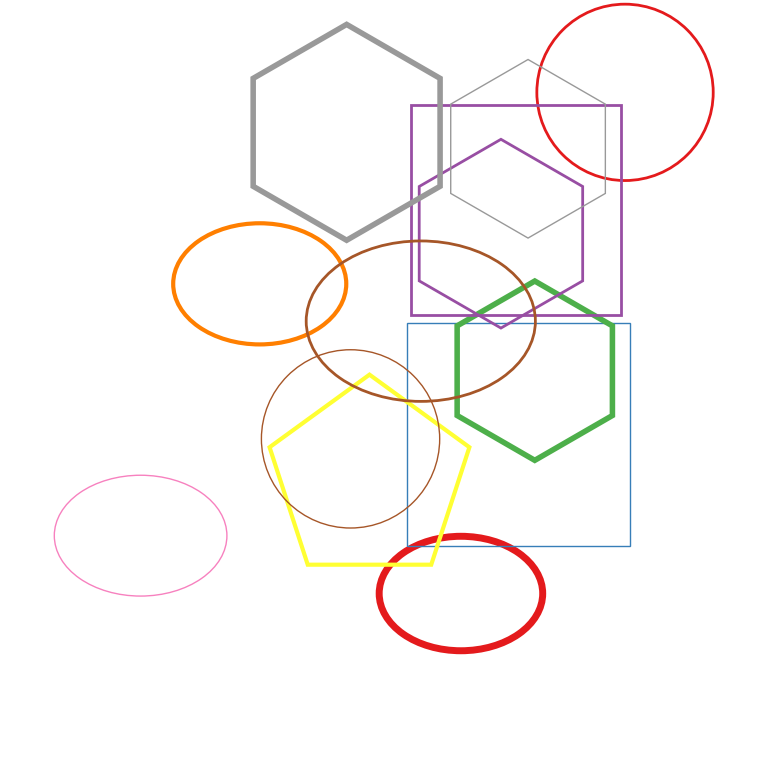[{"shape": "circle", "thickness": 1, "radius": 0.57, "center": [0.812, 0.88]}, {"shape": "oval", "thickness": 2.5, "radius": 0.53, "center": [0.599, 0.229]}, {"shape": "square", "thickness": 0.5, "radius": 0.72, "center": [0.673, 0.436]}, {"shape": "hexagon", "thickness": 2, "radius": 0.58, "center": [0.695, 0.519]}, {"shape": "square", "thickness": 1, "radius": 0.68, "center": [0.67, 0.727]}, {"shape": "hexagon", "thickness": 1, "radius": 0.61, "center": [0.651, 0.697]}, {"shape": "oval", "thickness": 1.5, "radius": 0.56, "center": [0.337, 0.631]}, {"shape": "pentagon", "thickness": 1.5, "radius": 0.68, "center": [0.48, 0.377]}, {"shape": "circle", "thickness": 0.5, "radius": 0.58, "center": [0.455, 0.43]}, {"shape": "oval", "thickness": 1, "radius": 0.74, "center": [0.546, 0.583]}, {"shape": "oval", "thickness": 0.5, "radius": 0.56, "center": [0.183, 0.304]}, {"shape": "hexagon", "thickness": 0.5, "radius": 0.58, "center": [0.686, 0.807]}, {"shape": "hexagon", "thickness": 2, "radius": 0.7, "center": [0.45, 0.828]}]